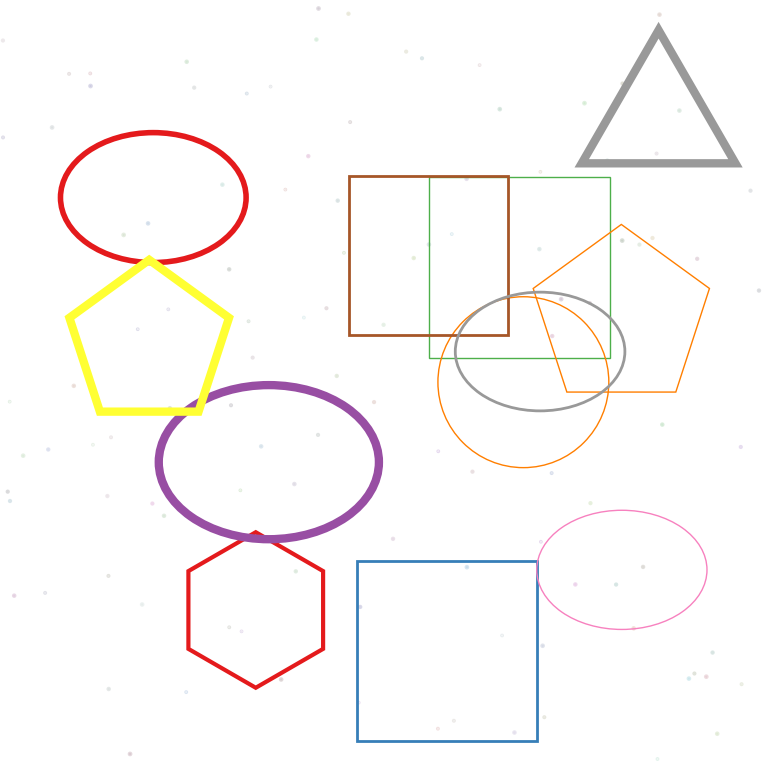[{"shape": "hexagon", "thickness": 1.5, "radius": 0.5, "center": [0.332, 0.208]}, {"shape": "oval", "thickness": 2, "radius": 0.6, "center": [0.199, 0.743]}, {"shape": "square", "thickness": 1, "radius": 0.59, "center": [0.58, 0.155]}, {"shape": "square", "thickness": 0.5, "radius": 0.59, "center": [0.675, 0.652]}, {"shape": "oval", "thickness": 3, "radius": 0.71, "center": [0.349, 0.4]}, {"shape": "pentagon", "thickness": 0.5, "radius": 0.6, "center": [0.807, 0.588]}, {"shape": "circle", "thickness": 0.5, "radius": 0.55, "center": [0.68, 0.504]}, {"shape": "pentagon", "thickness": 3, "radius": 0.54, "center": [0.194, 0.554]}, {"shape": "square", "thickness": 1, "radius": 0.52, "center": [0.557, 0.669]}, {"shape": "oval", "thickness": 0.5, "radius": 0.55, "center": [0.808, 0.26]}, {"shape": "oval", "thickness": 1, "radius": 0.55, "center": [0.701, 0.543]}, {"shape": "triangle", "thickness": 3, "radius": 0.58, "center": [0.855, 0.846]}]